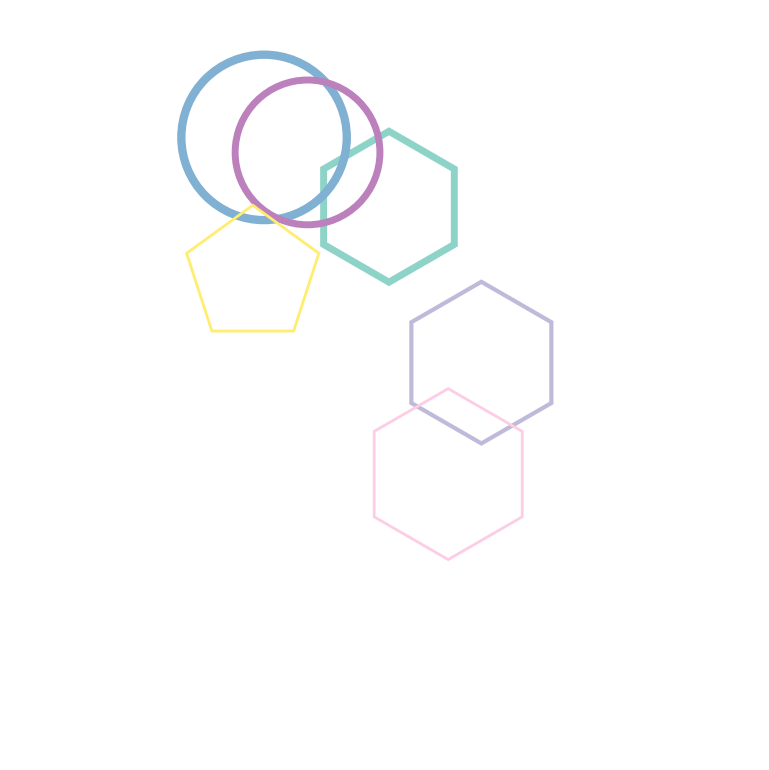[{"shape": "hexagon", "thickness": 2.5, "radius": 0.49, "center": [0.505, 0.732]}, {"shape": "hexagon", "thickness": 1.5, "radius": 0.52, "center": [0.625, 0.529]}, {"shape": "circle", "thickness": 3, "radius": 0.54, "center": [0.343, 0.822]}, {"shape": "hexagon", "thickness": 1, "radius": 0.55, "center": [0.582, 0.384]}, {"shape": "circle", "thickness": 2.5, "radius": 0.47, "center": [0.399, 0.802]}, {"shape": "pentagon", "thickness": 1, "radius": 0.45, "center": [0.328, 0.643]}]